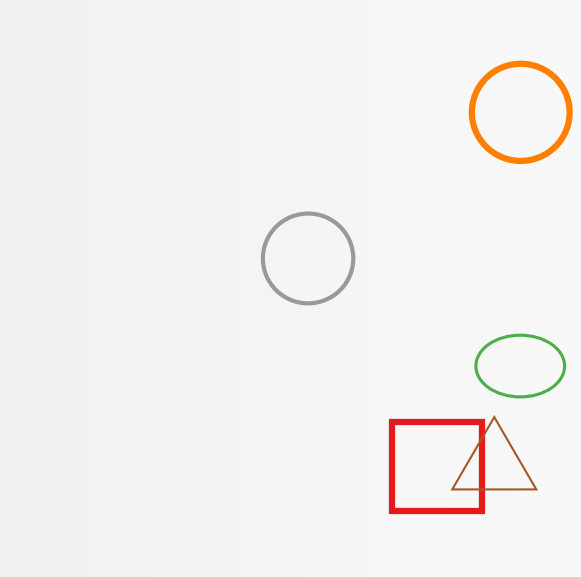[{"shape": "square", "thickness": 3, "radius": 0.38, "center": [0.752, 0.192]}, {"shape": "oval", "thickness": 1.5, "radius": 0.38, "center": [0.895, 0.365]}, {"shape": "circle", "thickness": 3, "radius": 0.42, "center": [0.896, 0.805]}, {"shape": "triangle", "thickness": 1, "radius": 0.42, "center": [0.85, 0.193]}, {"shape": "circle", "thickness": 2, "radius": 0.39, "center": [0.53, 0.552]}]